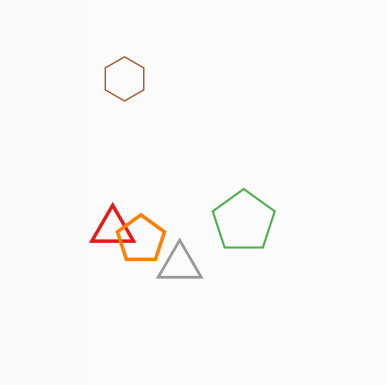[{"shape": "triangle", "thickness": 2.5, "radius": 0.31, "center": [0.291, 0.405]}, {"shape": "pentagon", "thickness": 1.5, "radius": 0.42, "center": [0.629, 0.425]}, {"shape": "pentagon", "thickness": 2.5, "radius": 0.32, "center": [0.364, 0.378]}, {"shape": "hexagon", "thickness": 1, "radius": 0.29, "center": [0.321, 0.795]}, {"shape": "triangle", "thickness": 2, "radius": 0.32, "center": [0.464, 0.312]}]